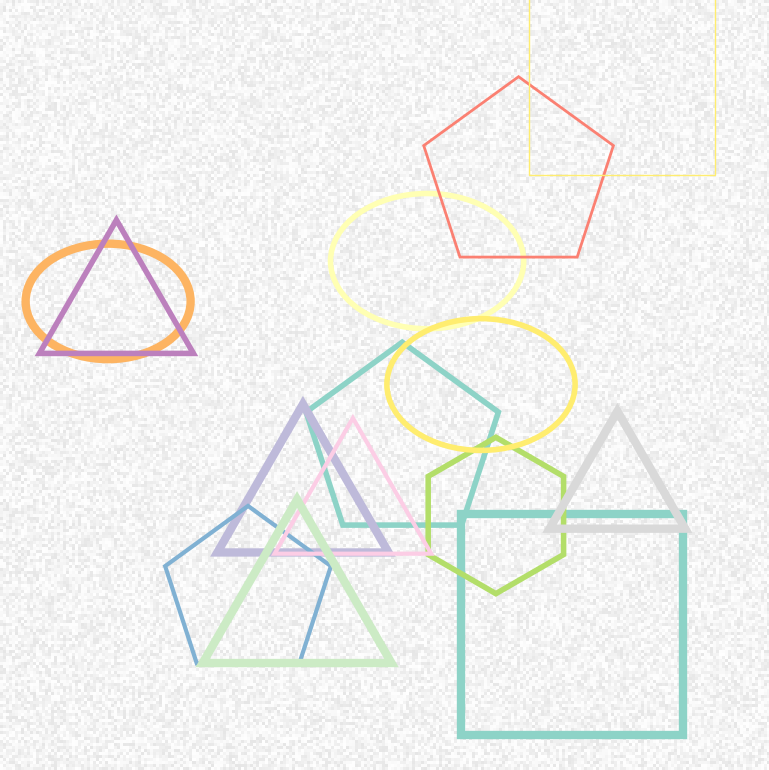[{"shape": "pentagon", "thickness": 2, "radius": 0.66, "center": [0.522, 0.424]}, {"shape": "square", "thickness": 3, "radius": 0.72, "center": [0.743, 0.189]}, {"shape": "oval", "thickness": 2, "radius": 0.63, "center": [0.555, 0.661]}, {"shape": "triangle", "thickness": 3, "radius": 0.64, "center": [0.393, 0.347]}, {"shape": "pentagon", "thickness": 1, "radius": 0.65, "center": [0.673, 0.771]}, {"shape": "pentagon", "thickness": 1.5, "radius": 0.57, "center": [0.322, 0.23]}, {"shape": "oval", "thickness": 3, "radius": 0.54, "center": [0.14, 0.609]}, {"shape": "hexagon", "thickness": 2, "radius": 0.51, "center": [0.644, 0.331]}, {"shape": "triangle", "thickness": 1.5, "radius": 0.59, "center": [0.458, 0.34]}, {"shape": "triangle", "thickness": 3, "radius": 0.51, "center": [0.802, 0.364]}, {"shape": "triangle", "thickness": 2, "radius": 0.58, "center": [0.151, 0.599]}, {"shape": "triangle", "thickness": 3, "radius": 0.71, "center": [0.386, 0.21]}, {"shape": "oval", "thickness": 2, "radius": 0.61, "center": [0.625, 0.501]}, {"shape": "square", "thickness": 0.5, "radius": 0.6, "center": [0.807, 0.893]}]